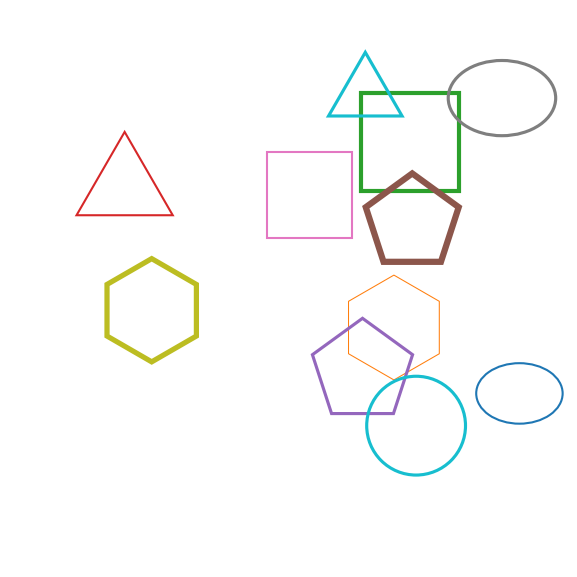[{"shape": "oval", "thickness": 1, "radius": 0.37, "center": [0.899, 0.318]}, {"shape": "hexagon", "thickness": 0.5, "radius": 0.45, "center": [0.682, 0.432]}, {"shape": "square", "thickness": 2, "radius": 0.42, "center": [0.709, 0.753]}, {"shape": "triangle", "thickness": 1, "radius": 0.48, "center": [0.216, 0.675]}, {"shape": "pentagon", "thickness": 1.5, "radius": 0.46, "center": [0.628, 0.357]}, {"shape": "pentagon", "thickness": 3, "radius": 0.42, "center": [0.714, 0.614]}, {"shape": "square", "thickness": 1, "radius": 0.37, "center": [0.536, 0.661]}, {"shape": "oval", "thickness": 1.5, "radius": 0.47, "center": [0.869, 0.829]}, {"shape": "hexagon", "thickness": 2.5, "radius": 0.45, "center": [0.263, 0.462]}, {"shape": "triangle", "thickness": 1.5, "radius": 0.37, "center": [0.633, 0.835]}, {"shape": "circle", "thickness": 1.5, "radius": 0.43, "center": [0.721, 0.262]}]